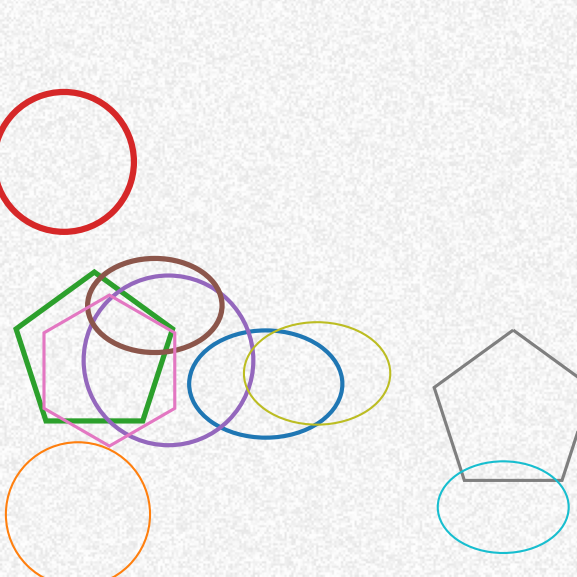[{"shape": "oval", "thickness": 2, "radius": 0.66, "center": [0.46, 0.334]}, {"shape": "circle", "thickness": 1, "radius": 0.62, "center": [0.135, 0.109]}, {"shape": "pentagon", "thickness": 2.5, "radius": 0.71, "center": [0.163, 0.386]}, {"shape": "circle", "thickness": 3, "radius": 0.61, "center": [0.111, 0.719]}, {"shape": "circle", "thickness": 2, "radius": 0.73, "center": [0.292, 0.375]}, {"shape": "oval", "thickness": 2.5, "radius": 0.58, "center": [0.268, 0.47]}, {"shape": "hexagon", "thickness": 1.5, "radius": 0.65, "center": [0.189, 0.357]}, {"shape": "pentagon", "thickness": 1.5, "radius": 0.72, "center": [0.889, 0.284]}, {"shape": "oval", "thickness": 1, "radius": 0.63, "center": [0.549, 0.353]}, {"shape": "oval", "thickness": 1, "radius": 0.57, "center": [0.871, 0.121]}]